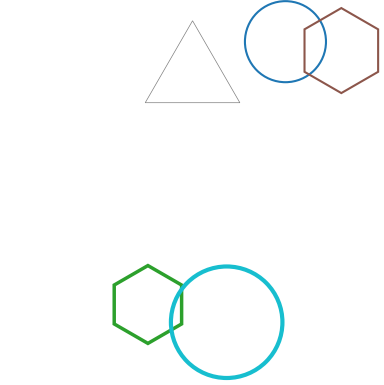[{"shape": "circle", "thickness": 1.5, "radius": 0.53, "center": [0.741, 0.892]}, {"shape": "hexagon", "thickness": 2.5, "radius": 0.51, "center": [0.384, 0.209]}, {"shape": "hexagon", "thickness": 1.5, "radius": 0.55, "center": [0.887, 0.869]}, {"shape": "triangle", "thickness": 0.5, "radius": 0.71, "center": [0.5, 0.804]}, {"shape": "circle", "thickness": 3, "radius": 0.72, "center": [0.589, 0.163]}]